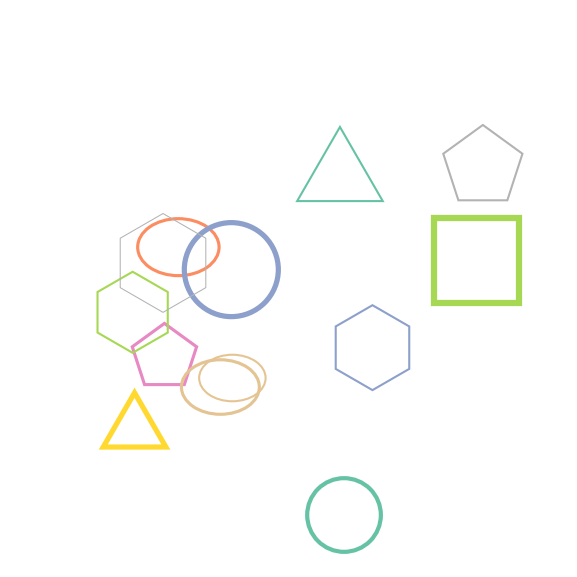[{"shape": "circle", "thickness": 2, "radius": 0.32, "center": [0.596, 0.107]}, {"shape": "triangle", "thickness": 1, "radius": 0.43, "center": [0.589, 0.694]}, {"shape": "oval", "thickness": 1.5, "radius": 0.35, "center": [0.309, 0.571]}, {"shape": "hexagon", "thickness": 1, "radius": 0.37, "center": [0.645, 0.397]}, {"shape": "circle", "thickness": 2.5, "radius": 0.41, "center": [0.401, 0.532]}, {"shape": "pentagon", "thickness": 1.5, "radius": 0.29, "center": [0.285, 0.381]}, {"shape": "square", "thickness": 3, "radius": 0.37, "center": [0.825, 0.548]}, {"shape": "hexagon", "thickness": 1, "radius": 0.35, "center": [0.23, 0.458]}, {"shape": "triangle", "thickness": 2.5, "radius": 0.31, "center": [0.233, 0.256]}, {"shape": "oval", "thickness": 1.5, "radius": 0.34, "center": [0.382, 0.329]}, {"shape": "oval", "thickness": 1, "radius": 0.29, "center": [0.402, 0.345]}, {"shape": "hexagon", "thickness": 0.5, "radius": 0.43, "center": [0.282, 0.544]}, {"shape": "pentagon", "thickness": 1, "radius": 0.36, "center": [0.836, 0.711]}]